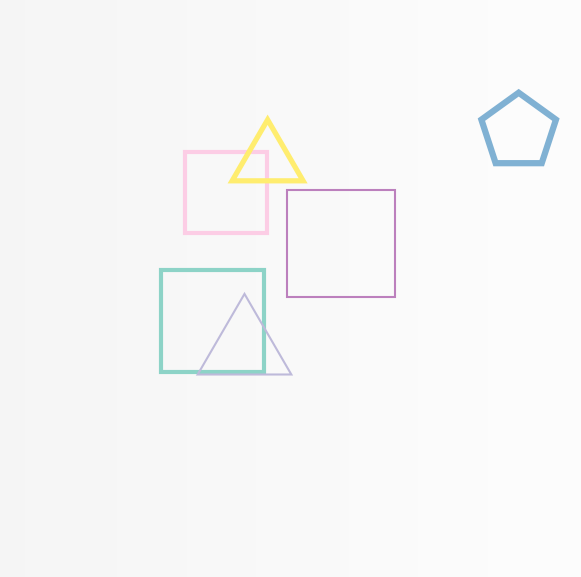[{"shape": "square", "thickness": 2, "radius": 0.44, "center": [0.365, 0.444]}, {"shape": "triangle", "thickness": 1, "radius": 0.47, "center": [0.421, 0.397]}, {"shape": "pentagon", "thickness": 3, "radius": 0.34, "center": [0.892, 0.771]}, {"shape": "square", "thickness": 2, "radius": 0.35, "center": [0.389, 0.666]}, {"shape": "square", "thickness": 1, "radius": 0.46, "center": [0.586, 0.577]}, {"shape": "triangle", "thickness": 2.5, "radius": 0.35, "center": [0.46, 0.721]}]